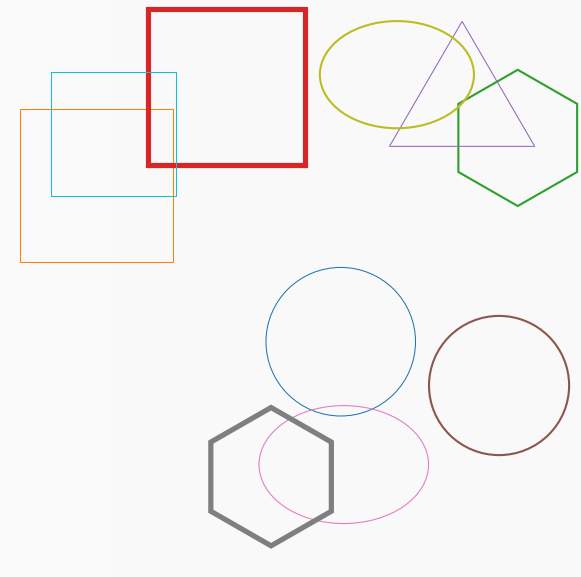[{"shape": "circle", "thickness": 0.5, "radius": 0.64, "center": [0.586, 0.407]}, {"shape": "square", "thickness": 0.5, "radius": 0.66, "center": [0.166, 0.678]}, {"shape": "hexagon", "thickness": 1, "radius": 0.59, "center": [0.891, 0.76]}, {"shape": "square", "thickness": 2.5, "radius": 0.67, "center": [0.39, 0.848]}, {"shape": "triangle", "thickness": 0.5, "radius": 0.72, "center": [0.795, 0.818]}, {"shape": "circle", "thickness": 1, "radius": 0.6, "center": [0.859, 0.332]}, {"shape": "oval", "thickness": 0.5, "radius": 0.73, "center": [0.591, 0.195]}, {"shape": "hexagon", "thickness": 2.5, "radius": 0.6, "center": [0.466, 0.174]}, {"shape": "oval", "thickness": 1, "radius": 0.66, "center": [0.683, 0.87]}, {"shape": "square", "thickness": 0.5, "radius": 0.54, "center": [0.195, 0.768]}]